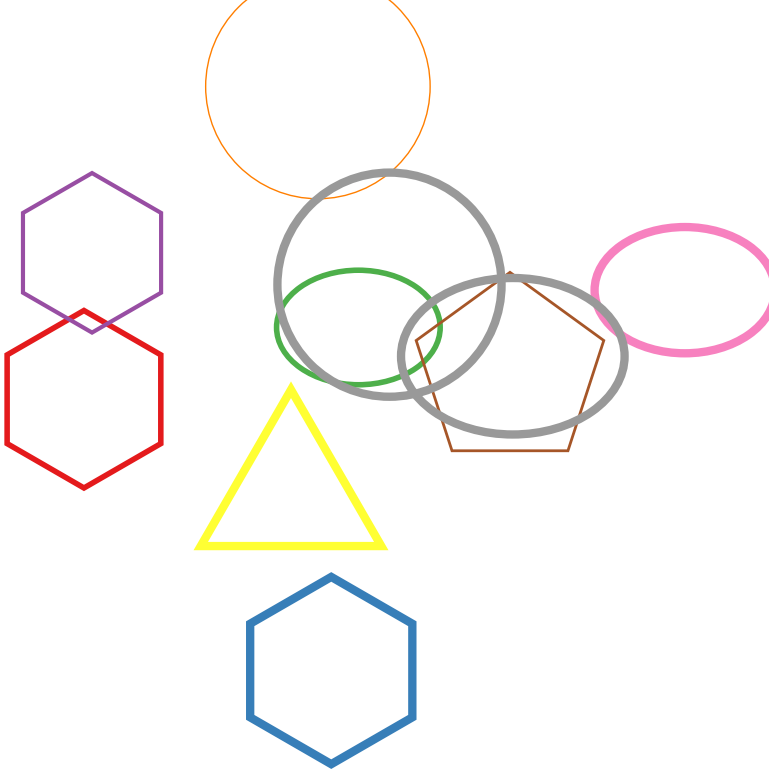[{"shape": "hexagon", "thickness": 2, "radius": 0.58, "center": [0.109, 0.482]}, {"shape": "hexagon", "thickness": 3, "radius": 0.61, "center": [0.43, 0.129]}, {"shape": "oval", "thickness": 2, "radius": 0.53, "center": [0.465, 0.575]}, {"shape": "hexagon", "thickness": 1.5, "radius": 0.52, "center": [0.12, 0.672]}, {"shape": "circle", "thickness": 0.5, "radius": 0.73, "center": [0.413, 0.888]}, {"shape": "triangle", "thickness": 3, "radius": 0.68, "center": [0.378, 0.359]}, {"shape": "pentagon", "thickness": 1, "radius": 0.64, "center": [0.662, 0.518]}, {"shape": "oval", "thickness": 3, "radius": 0.59, "center": [0.889, 0.623]}, {"shape": "circle", "thickness": 3, "radius": 0.73, "center": [0.506, 0.63]}, {"shape": "oval", "thickness": 3, "radius": 0.73, "center": [0.666, 0.537]}]